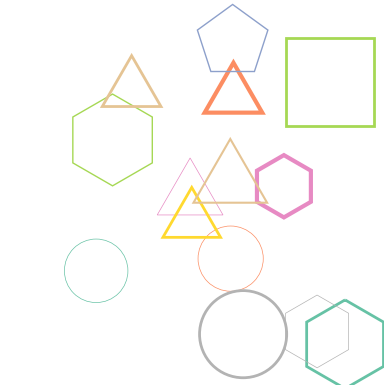[{"shape": "hexagon", "thickness": 2, "radius": 0.58, "center": [0.896, 0.106]}, {"shape": "circle", "thickness": 0.5, "radius": 0.41, "center": [0.25, 0.297]}, {"shape": "triangle", "thickness": 3, "radius": 0.43, "center": [0.606, 0.751]}, {"shape": "circle", "thickness": 0.5, "radius": 0.42, "center": [0.599, 0.328]}, {"shape": "pentagon", "thickness": 1, "radius": 0.48, "center": [0.604, 0.892]}, {"shape": "triangle", "thickness": 0.5, "radius": 0.49, "center": [0.494, 0.491]}, {"shape": "hexagon", "thickness": 3, "radius": 0.4, "center": [0.737, 0.516]}, {"shape": "square", "thickness": 2, "radius": 0.57, "center": [0.856, 0.788]}, {"shape": "hexagon", "thickness": 1, "radius": 0.6, "center": [0.292, 0.636]}, {"shape": "triangle", "thickness": 2, "radius": 0.43, "center": [0.498, 0.427]}, {"shape": "triangle", "thickness": 1.5, "radius": 0.55, "center": [0.598, 0.529]}, {"shape": "triangle", "thickness": 2, "radius": 0.44, "center": [0.342, 0.767]}, {"shape": "hexagon", "thickness": 0.5, "radius": 0.47, "center": [0.824, 0.139]}, {"shape": "circle", "thickness": 2, "radius": 0.57, "center": [0.631, 0.132]}]